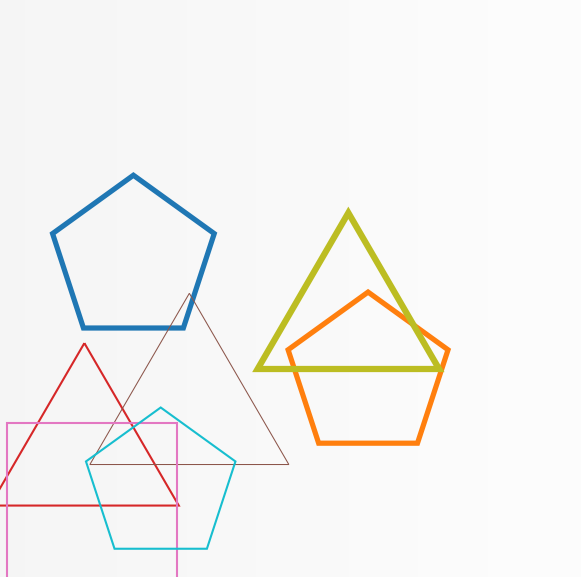[{"shape": "pentagon", "thickness": 2.5, "radius": 0.73, "center": [0.23, 0.549]}, {"shape": "pentagon", "thickness": 2.5, "radius": 0.72, "center": [0.633, 0.349]}, {"shape": "triangle", "thickness": 1, "radius": 0.94, "center": [0.145, 0.217]}, {"shape": "triangle", "thickness": 0.5, "radius": 0.99, "center": [0.326, 0.294]}, {"shape": "square", "thickness": 1, "radius": 0.73, "center": [0.159, 0.121]}, {"shape": "triangle", "thickness": 3, "radius": 0.9, "center": [0.599, 0.45]}, {"shape": "pentagon", "thickness": 1, "radius": 0.68, "center": [0.276, 0.158]}]